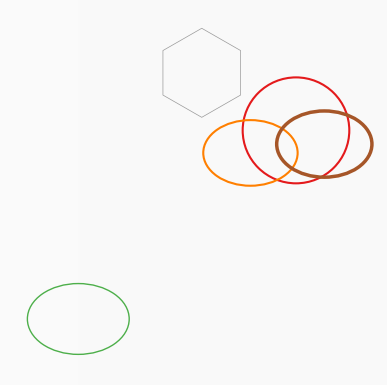[{"shape": "circle", "thickness": 1.5, "radius": 0.69, "center": [0.764, 0.661]}, {"shape": "oval", "thickness": 1, "radius": 0.66, "center": [0.202, 0.172]}, {"shape": "oval", "thickness": 1.5, "radius": 0.61, "center": [0.646, 0.603]}, {"shape": "oval", "thickness": 2.5, "radius": 0.61, "center": [0.837, 0.626]}, {"shape": "hexagon", "thickness": 0.5, "radius": 0.58, "center": [0.521, 0.811]}]